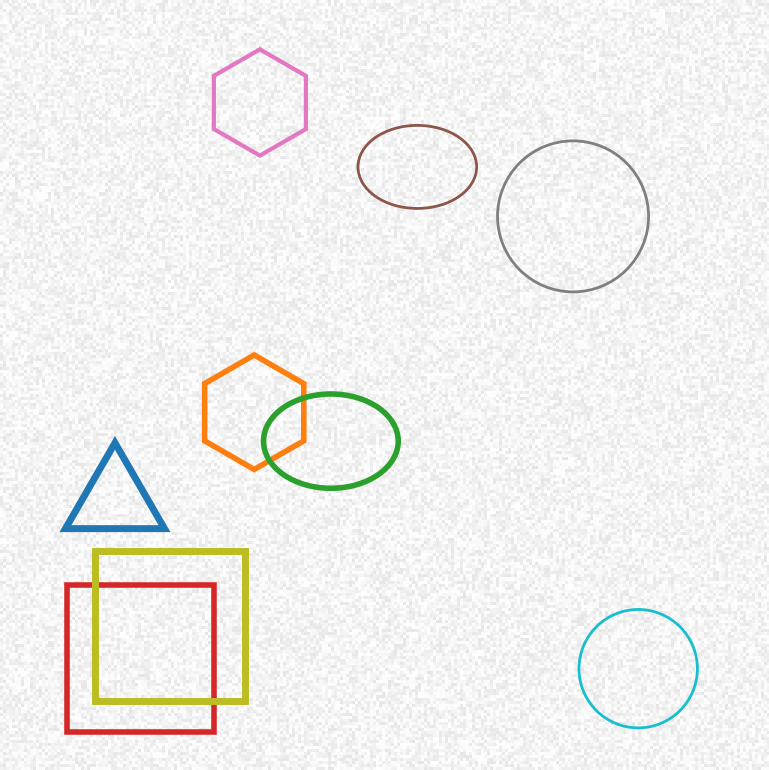[{"shape": "triangle", "thickness": 2.5, "radius": 0.37, "center": [0.149, 0.351]}, {"shape": "hexagon", "thickness": 2, "radius": 0.37, "center": [0.33, 0.465]}, {"shape": "oval", "thickness": 2, "radius": 0.44, "center": [0.43, 0.427]}, {"shape": "square", "thickness": 2, "radius": 0.48, "center": [0.183, 0.145]}, {"shape": "oval", "thickness": 1, "radius": 0.39, "center": [0.542, 0.783]}, {"shape": "hexagon", "thickness": 1.5, "radius": 0.35, "center": [0.337, 0.867]}, {"shape": "circle", "thickness": 1, "radius": 0.49, "center": [0.744, 0.719]}, {"shape": "square", "thickness": 2.5, "radius": 0.49, "center": [0.221, 0.187]}, {"shape": "circle", "thickness": 1, "radius": 0.38, "center": [0.829, 0.132]}]